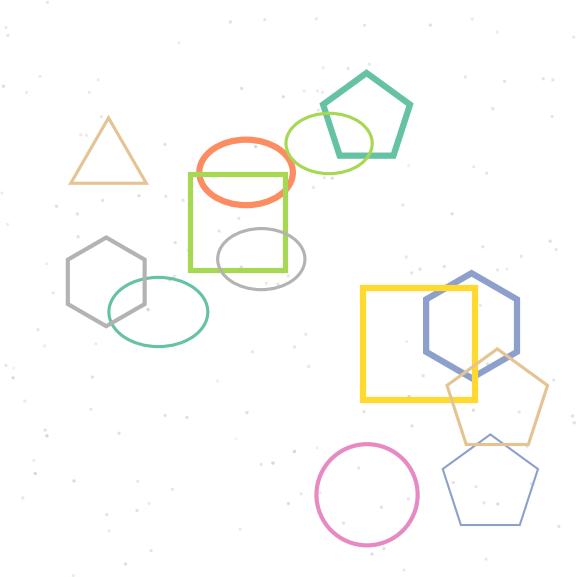[{"shape": "oval", "thickness": 1.5, "radius": 0.43, "center": [0.274, 0.459]}, {"shape": "pentagon", "thickness": 3, "radius": 0.4, "center": [0.635, 0.794]}, {"shape": "oval", "thickness": 3, "radius": 0.41, "center": [0.426, 0.701]}, {"shape": "pentagon", "thickness": 1, "radius": 0.43, "center": [0.849, 0.16]}, {"shape": "hexagon", "thickness": 3, "radius": 0.45, "center": [0.817, 0.435]}, {"shape": "circle", "thickness": 2, "radius": 0.44, "center": [0.636, 0.142]}, {"shape": "oval", "thickness": 1.5, "radius": 0.37, "center": [0.57, 0.751]}, {"shape": "square", "thickness": 2.5, "radius": 0.41, "center": [0.411, 0.615]}, {"shape": "square", "thickness": 3, "radius": 0.48, "center": [0.725, 0.404]}, {"shape": "triangle", "thickness": 1.5, "radius": 0.38, "center": [0.188, 0.72]}, {"shape": "pentagon", "thickness": 1.5, "radius": 0.46, "center": [0.861, 0.303]}, {"shape": "hexagon", "thickness": 2, "radius": 0.38, "center": [0.184, 0.511]}, {"shape": "oval", "thickness": 1.5, "radius": 0.38, "center": [0.452, 0.55]}]